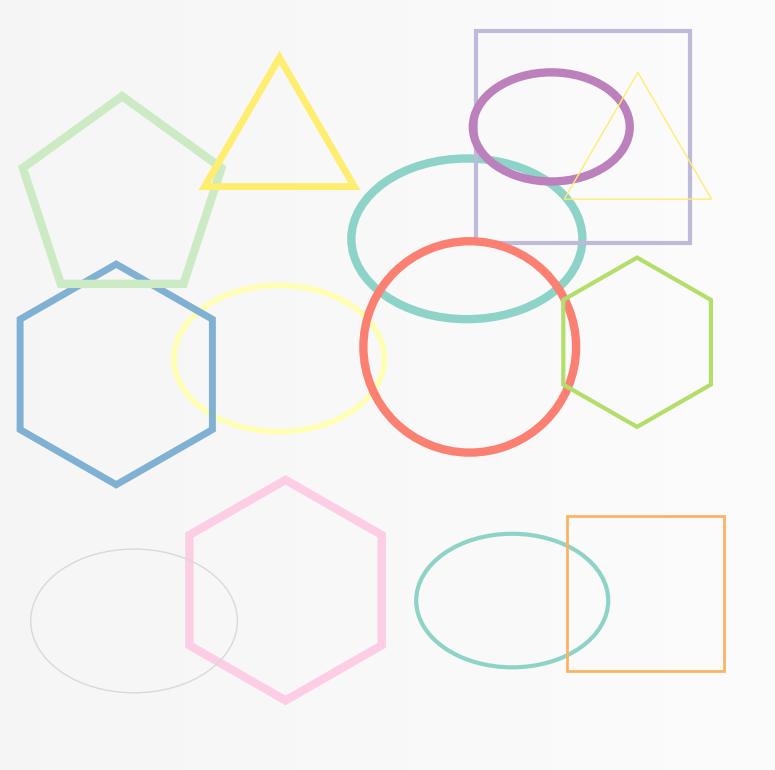[{"shape": "oval", "thickness": 3, "radius": 0.75, "center": [0.602, 0.69]}, {"shape": "oval", "thickness": 1.5, "radius": 0.62, "center": [0.661, 0.22]}, {"shape": "oval", "thickness": 2, "radius": 0.68, "center": [0.36, 0.534]}, {"shape": "square", "thickness": 1.5, "radius": 0.69, "center": [0.752, 0.822]}, {"shape": "circle", "thickness": 3, "radius": 0.69, "center": [0.606, 0.549]}, {"shape": "hexagon", "thickness": 2.5, "radius": 0.72, "center": [0.15, 0.514]}, {"shape": "square", "thickness": 1, "radius": 0.51, "center": [0.833, 0.229]}, {"shape": "hexagon", "thickness": 1.5, "radius": 0.55, "center": [0.822, 0.556]}, {"shape": "hexagon", "thickness": 3, "radius": 0.72, "center": [0.368, 0.234]}, {"shape": "oval", "thickness": 0.5, "radius": 0.67, "center": [0.173, 0.194]}, {"shape": "oval", "thickness": 3, "radius": 0.51, "center": [0.711, 0.835]}, {"shape": "pentagon", "thickness": 3, "radius": 0.67, "center": [0.158, 0.74]}, {"shape": "triangle", "thickness": 0.5, "radius": 0.55, "center": [0.823, 0.796]}, {"shape": "triangle", "thickness": 2.5, "radius": 0.56, "center": [0.361, 0.813]}]